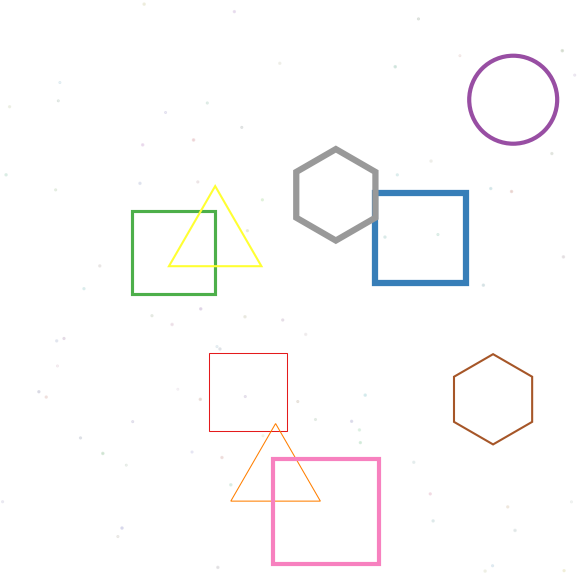[{"shape": "square", "thickness": 0.5, "radius": 0.34, "center": [0.43, 0.32]}, {"shape": "square", "thickness": 3, "radius": 0.39, "center": [0.728, 0.587]}, {"shape": "square", "thickness": 1.5, "radius": 0.36, "center": [0.3, 0.562]}, {"shape": "circle", "thickness": 2, "radius": 0.38, "center": [0.889, 0.826]}, {"shape": "triangle", "thickness": 0.5, "radius": 0.45, "center": [0.477, 0.176]}, {"shape": "triangle", "thickness": 1, "radius": 0.46, "center": [0.373, 0.584]}, {"shape": "hexagon", "thickness": 1, "radius": 0.39, "center": [0.854, 0.308]}, {"shape": "square", "thickness": 2, "radius": 0.46, "center": [0.565, 0.113]}, {"shape": "hexagon", "thickness": 3, "radius": 0.4, "center": [0.582, 0.662]}]